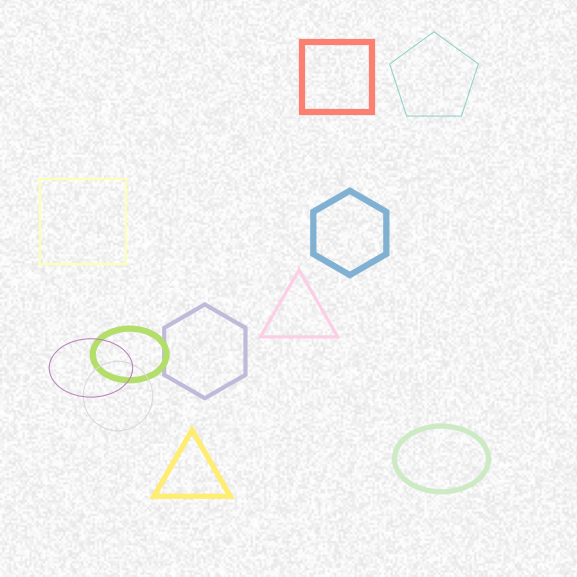[{"shape": "pentagon", "thickness": 0.5, "radius": 0.4, "center": [0.752, 0.863]}, {"shape": "square", "thickness": 1, "radius": 0.37, "center": [0.144, 0.616]}, {"shape": "hexagon", "thickness": 2, "radius": 0.41, "center": [0.355, 0.391]}, {"shape": "square", "thickness": 3, "radius": 0.3, "center": [0.583, 0.866]}, {"shape": "hexagon", "thickness": 3, "radius": 0.36, "center": [0.606, 0.596]}, {"shape": "oval", "thickness": 3, "radius": 0.32, "center": [0.225, 0.385]}, {"shape": "triangle", "thickness": 1.5, "radius": 0.39, "center": [0.518, 0.454]}, {"shape": "circle", "thickness": 0.5, "radius": 0.3, "center": [0.204, 0.313]}, {"shape": "oval", "thickness": 0.5, "radius": 0.36, "center": [0.157, 0.362]}, {"shape": "oval", "thickness": 2.5, "radius": 0.41, "center": [0.764, 0.204]}, {"shape": "triangle", "thickness": 2.5, "radius": 0.38, "center": [0.333, 0.178]}]